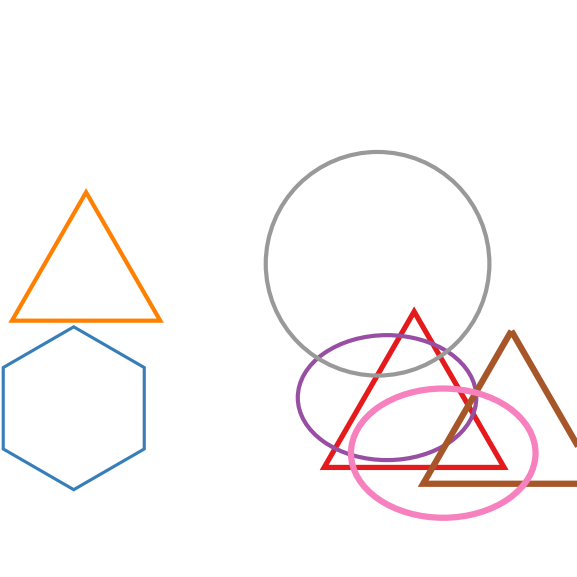[{"shape": "triangle", "thickness": 2.5, "radius": 0.9, "center": [0.717, 0.28]}, {"shape": "hexagon", "thickness": 1.5, "radius": 0.7, "center": [0.128, 0.292]}, {"shape": "oval", "thickness": 2, "radius": 0.77, "center": [0.67, 0.311]}, {"shape": "triangle", "thickness": 2, "radius": 0.74, "center": [0.149, 0.518]}, {"shape": "triangle", "thickness": 3, "radius": 0.88, "center": [0.886, 0.25]}, {"shape": "oval", "thickness": 3, "radius": 0.8, "center": [0.768, 0.214]}, {"shape": "circle", "thickness": 2, "radius": 0.97, "center": [0.654, 0.542]}]